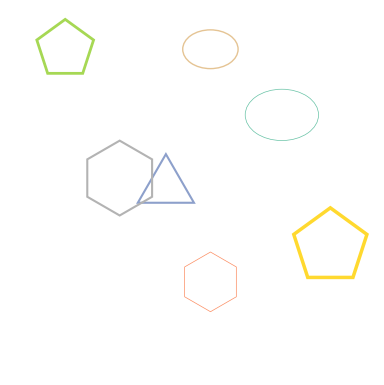[{"shape": "oval", "thickness": 0.5, "radius": 0.48, "center": [0.732, 0.702]}, {"shape": "hexagon", "thickness": 0.5, "radius": 0.39, "center": [0.547, 0.268]}, {"shape": "triangle", "thickness": 1.5, "radius": 0.42, "center": [0.431, 0.515]}, {"shape": "pentagon", "thickness": 2, "radius": 0.39, "center": [0.169, 0.872]}, {"shape": "pentagon", "thickness": 2.5, "radius": 0.5, "center": [0.858, 0.36]}, {"shape": "oval", "thickness": 1, "radius": 0.36, "center": [0.547, 0.872]}, {"shape": "hexagon", "thickness": 1.5, "radius": 0.49, "center": [0.311, 0.537]}]